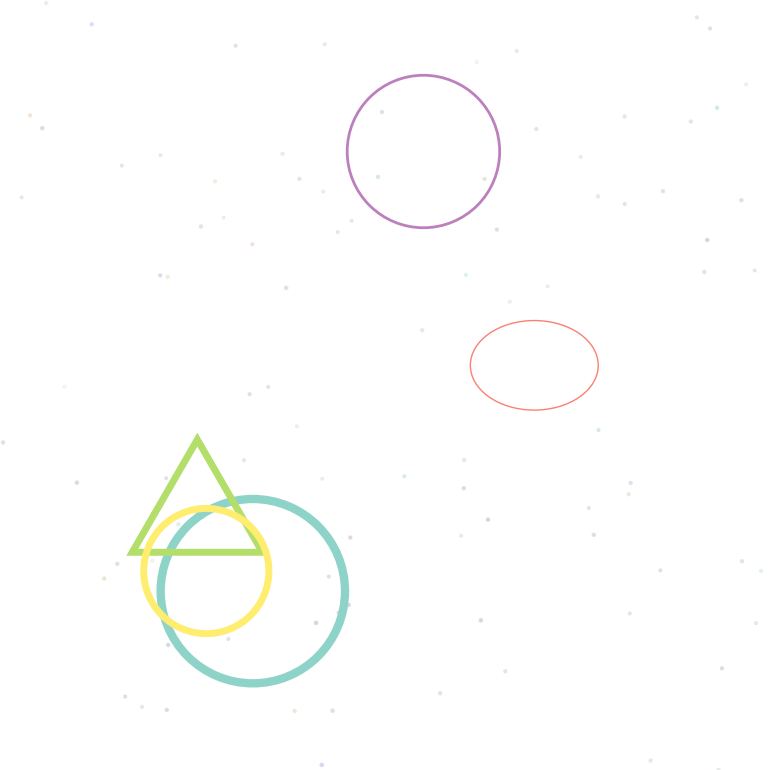[{"shape": "circle", "thickness": 3, "radius": 0.6, "center": [0.328, 0.232]}, {"shape": "oval", "thickness": 0.5, "radius": 0.42, "center": [0.694, 0.526]}, {"shape": "triangle", "thickness": 2.5, "radius": 0.49, "center": [0.256, 0.332]}, {"shape": "circle", "thickness": 1, "radius": 0.5, "center": [0.55, 0.803]}, {"shape": "circle", "thickness": 2.5, "radius": 0.41, "center": [0.268, 0.258]}]